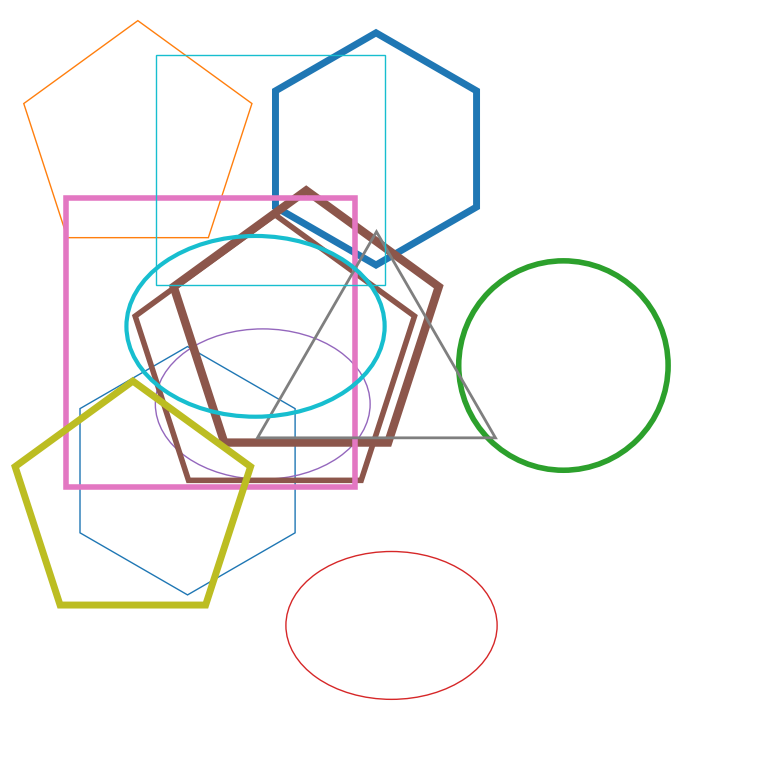[{"shape": "hexagon", "thickness": 0.5, "radius": 0.81, "center": [0.244, 0.389]}, {"shape": "hexagon", "thickness": 2.5, "radius": 0.75, "center": [0.488, 0.807]}, {"shape": "pentagon", "thickness": 0.5, "radius": 0.78, "center": [0.179, 0.817]}, {"shape": "circle", "thickness": 2, "radius": 0.68, "center": [0.732, 0.525]}, {"shape": "oval", "thickness": 0.5, "radius": 0.69, "center": [0.508, 0.188]}, {"shape": "oval", "thickness": 0.5, "radius": 0.7, "center": [0.341, 0.475]}, {"shape": "pentagon", "thickness": 3, "radius": 0.91, "center": [0.398, 0.572]}, {"shape": "pentagon", "thickness": 2, "radius": 0.95, "center": [0.357, 0.53]}, {"shape": "square", "thickness": 2, "radius": 0.94, "center": [0.273, 0.556]}, {"shape": "triangle", "thickness": 1, "radius": 0.89, "center": [0.489, 0.521]}, {"shape": "pentagon", "thickness": 2.5, "radius": 0.8, "center": [0.173, 0.344]}, {"shape": "oval", "thickness": 1.5, "radius": 0.84, "center": [0.332, 0.576]}, {"shape": "square", "thickness": 0.5, "radius": 0.74, "center": [0.351, 0.779]}]